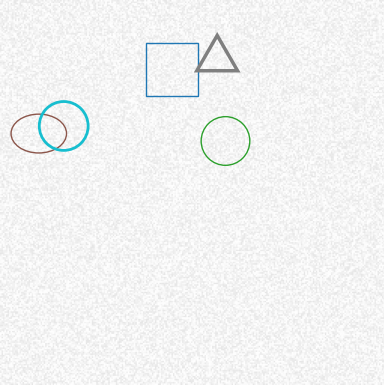[{"shape": "square", "thickness": 1, "radius": 0.34, "center": [0.447, 0.82]}, {"shape": "circle", "thickness": 1, "radius": 0.32, "center": [0.586, 0.634]}, {"shape": "oval", "thickness": 1, "radius": 0.36, "center": [0.101, 0.653]}, {"shape": "triangle", "thickness": 2.5, "radius": 0.31, "center": [0.564, 0.847]}, {"shape": "circle", "thickness": 2, "radius": 0.32, "center": [0.165, 0.673]}]